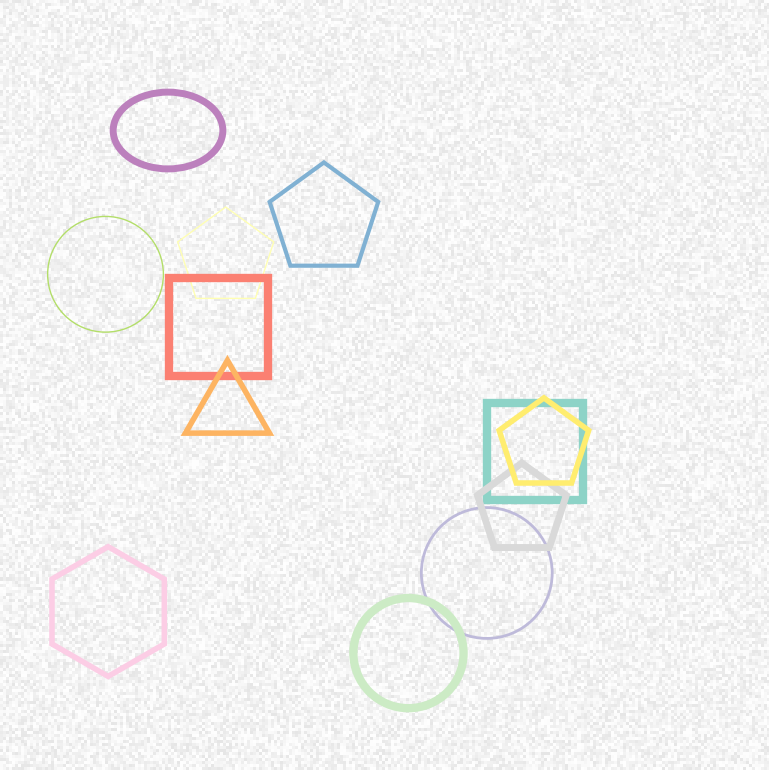[{"shape": "square", "thickness": 3, "radius": 0.31, "center": [0.695, 0.414]}, {"shape": "pentagon", "thickness": 0.5, "radius": 0.33, "center": [0.293, 0.666]}, {"shape": "circle", "thickness": 1, "radius": 0.42, "center": [0.632, 0.256]}, {"shape": "square", "thickness": 3, "radius": 0.32, "center": [0.283, 0.575]}, {"shape": "pentagon", "thickness": 1.5, "radius": 0.37, "center": [0.421, 0.715]}, {"shape": "triangle", "thickness": 2, "radius": 0.31, "center": [0.295, 0.469]}, {"shape": "circle", "thickness": 0.5, "radius": 0.38, "center": [0.137, 0.644]}, {"shape": "hexagon", "thickness": 2, "radius": 0.42, "center": [0.14, 0.206]}, {"shape": "pentagon", "thickness": 2.5, "radius": 0.3, "center": [0.678, 0.338]}, {"shape": "oval", "thickness": 2.5, "radius": 0.36, "center": [0.218, 0.831]}, {"shape": "circle", "thickness": 3, "radius": 0.36, "center": [0.53, 0.152]}, {"shape": "pentagon", "thickness": 2, "radius": 0.31, "center": [0.706, 0.422]}]